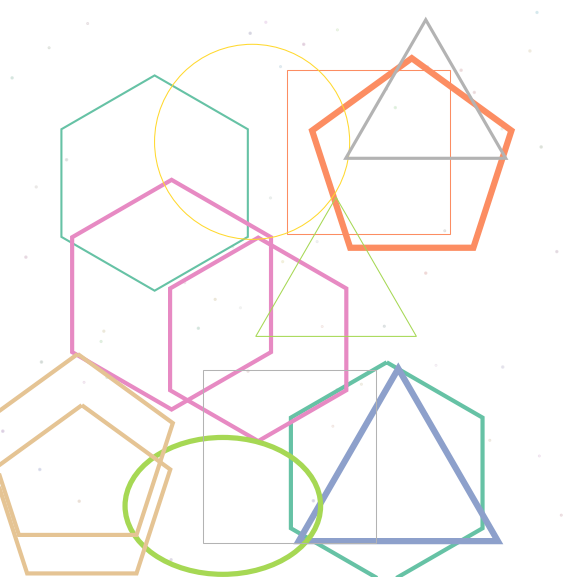[{"shape": "hexagon", "thickness": 2, "radius": 0.96, "center": [0.67, 0.18]}, {"shape": "hexagon", "thickness": 1, "radius": 0.93, "center": [0.268, 0.682]}, {"shape": "pentagon", "thickness": 3, "radius": 0.91, "center": [0.713, 0.717]}, {"shape": "square", "thickness": 0.5, "radius": 0.71, "center": [0.638, 0.736]}, {"shape": "triangle", "thickness": 3, "radius": 1.0, "center": [0.69, 0.162]}, {"shape": "hexagon", "thickness": 2, "radius": 0.88, "center": [0.447, 0.412]}, {"shape": "hexagon", "thickness": 2, "radius": 0.99, "center": [0.297, 0.489]}, {"shape": "triangle", "thickness": 0.5, "radius": 0.8, "center": [0.582, 0.497]}, {"shape": "oval", "thickness": 2.5, "radius": 0.85, "center": [0.386, 0.123]}, {"shape": "circle", "thickness": 0.5, "radius": 0.84, "center": [0.437, 0.754]}, {"shape": "pentagon", "thickness": 2, "radius": 0.81, "center": [0.142, 0.136]}, {"shape": "pentagon", "thickness": 2, "radius": 0.87, "center": [0.135, 0.213]}, {"shape": "triangle", "thickness": 1.5, "radius": 0.8, "center": [0.737, 0.805]}, {"shape": "square", "thickness": 0.5, "radius": 0.75, "center": [0.501, 0.208]}]